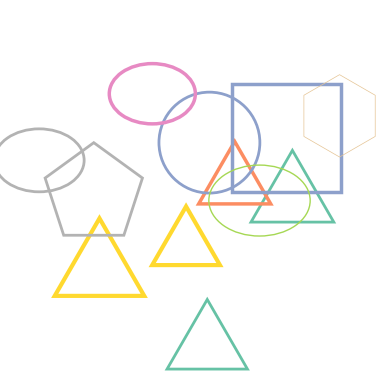[{"shape": "triangle", "thickness": 2, "radius": 0.62, "center": [0.759, 0.485]}, {"shape": "triangle", "thickness": 2, "radius": 0.6, "center": [0.538, 0.102]}, {"shape": "triangle", "thickness": 2.5, "radius": 0.54, "center": [0.61, 0.524]}, {"shape": "square", "thickness": 2.5, "radius": 0.7, "center": [0.744, 0.64]}, {"shape": "circle", "thickness": 2, "radius": 0.66, "center": [0.544, 0.63]}, {"shape": "oval", "thickness": 2.5, "radius": 0.56, "center": [0.396, 0.757]}, {"shape": "oval", "thickness": 1, "radius": 0.66, "center": [0.674, 0.479]}, {"shape": "triangle", "thickness": 3, "radius": 0.51, "center": [0.483, 0.362]}, {"shape": "triangle", "thickness": 3, "radius": 0.67, "center": [0.258, 0.299]}, {"shape": "hexagon", "thickness": 0.5, "radius": 0.53, "center": [0.882, 0.699]}, {"shape": "pentagon", "thickness": 2, "radius": 0.66, "center": [0.244, 0.497]}, {"shape": "oval", "thickness": 2, "radius": 0.58, "center": [0.102, 0.584]}]